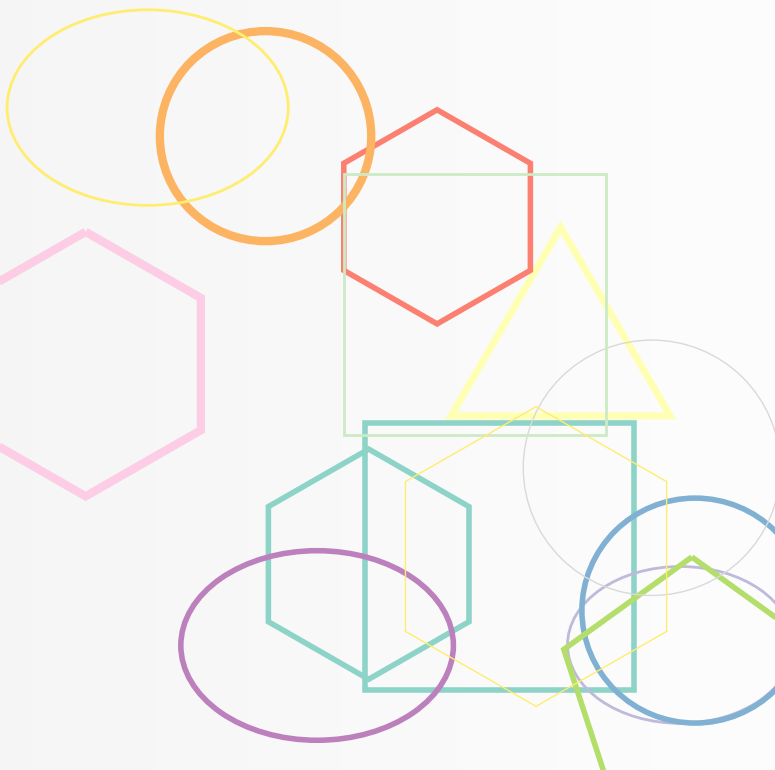[{"shape": "square", "thickness": 2, "radius": 0.87, "center": [0.645, 0.277]}, {"shape": "hexagon", "thickness": 2, "radius": 0.75, "center": [0.476, 0.267]}, {"shape": "triangle", "thickness": 2.5, "radius": 0.82, "center": [0.723, 0.542]}, {"shape": "oval", "thickness": 1, "radius": 0.73, "center": [0.878, 0.162]}, {"shape": "hexagon", "thickness": 2, "radius": 0.7, "center": [0.564, 0.718]}, {"shape": "circle", "thickness": 2, "radius": 0.73, "center": [0.897, 0.207]}, {"shape": "circle", "thickness": 3, "radius": 0.68, "center": [0.343, 0.823]}, {"shape": "pentagon", "thickness": 2, "radius": 0.87, "center": [0.893, 0.103]}, {"shape": "hexagon", "thickness": 3, "radius": 0.86, "center": [0.11, 0.527]}, {"shape": "circle", "thickness": 0.5, "radius": 0.83, "center": [0.841, 0.393]}, {"shape": "oval", "thickness": 2, "radius": 0.88, "center": [0.409, 0.162]}, {"shape": "square", "thickness": 1, "radius": 0.85, "center": [0.613, 0.604]}, {"shape": "oval", "thickness": 1, "radius": 0.91, "center": [0.191, 0.86]}, {"shape": "hexagon", "thickness": 0.5, "radius": 0.97, "center": [0.692, 0.277]}]